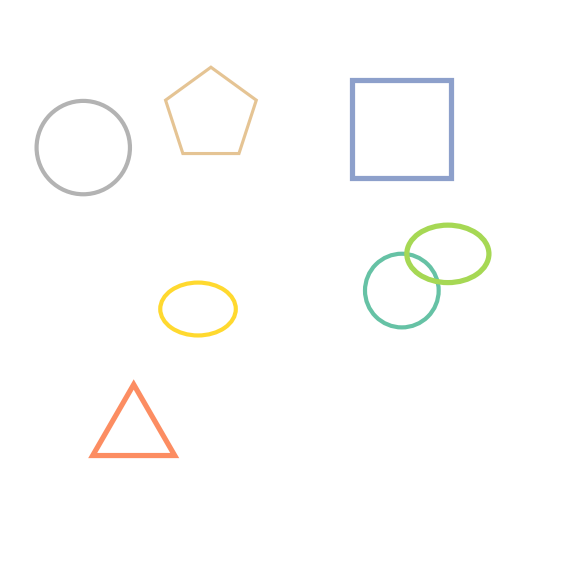[{"shape": "circle", "thickness": 2, "radius": 0.32, "center": [0.696, 0.496]}, {"shape": "triangle", "thickness": 2.5, "radius": 0.41, "center": [0.232, 0.251]}, {"shape": "square", "thickness": 2.5, "radius": 0.43, "center": [0.695, 0.776]}, {"shape": "oval", "thickness": 2.5, "radius": 0.36, "center": [0.776, 0.56]}, {"shape": "oval", "thickness": 2, "radius": 0.33, "center": [0.343, 0.464]}, {"shape": "pentagon", "thickness": 1.5, "radius": 0.41, "center": [0.365, 0.8]}, {"shape": "circle", "thickness": 2, "radius": 0.4, "center": [0.144, 0.744]}]